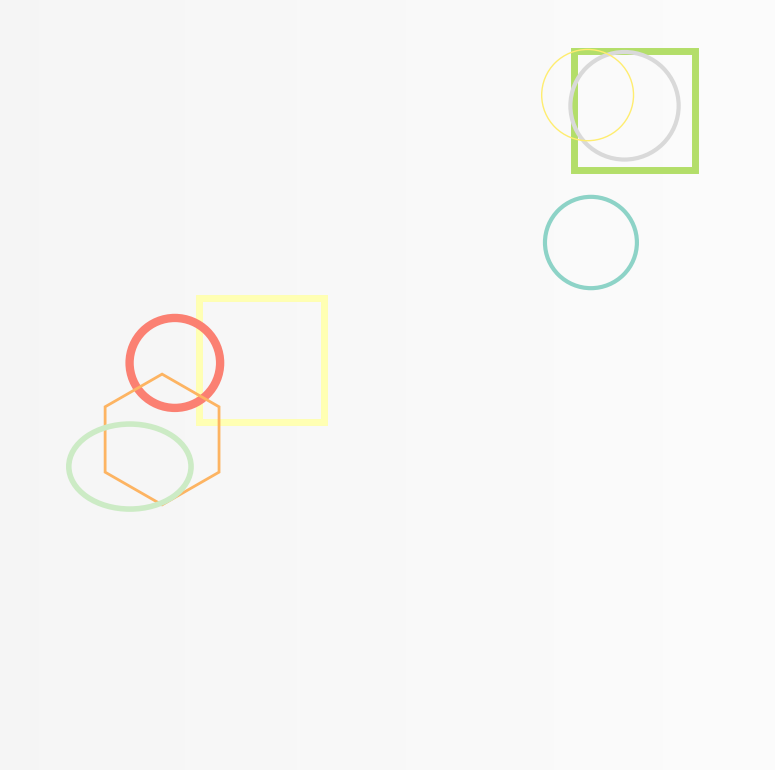[{"shape": "circle", "thickness": 1.5, "radius": 0.3, "center": [0.763, 0.685]}, {"shape": "square", "thickness": 2.5, "radius": 0.4, "center": [0.338, 0.532]}, {"shape": "circle", "thickness": 3, "radius": 0.29, "center": [0.226, 0.529]}, {"shape": "hexagon", "thickness": 1, "radius": 0.42, "center": [0.209, 0.429]}, {"shape": "square", "thickness": 2.5, "radius": 0.39, "center": [0.819, 0.857]}, {"shape": "circle", "thickness": 1.5, "radius": 0.35, "center": [0.806, 0.863]}, {"shape": "oval", "thickness": 2, "radius": 0.39, "center": [0.168, 0.394]}, {"shape": "circle", "thickness": 0.5, "radius": 0.3, "center": [0.758, 0.877]}]